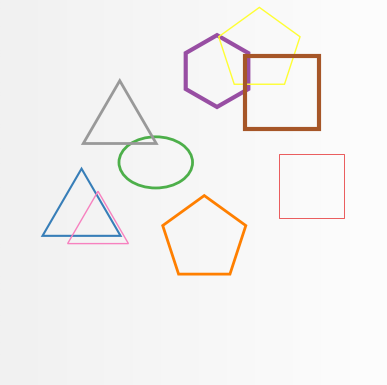[{"shape": "square", "thickness": 0.5, "radius": 0.42, "center": [0.804, 0.518]}, {"shape": "triangle", "thickness": 1.5, "radius": 0.58, "center": [0.21, 0.446]}, {"shape": "oval", "thickness": 2, "radius": 0.47, "center": [0.402, 0.578]}, {"shape": "hexagon", "thickness": 3, "radius": 0.47, "center": [0.56, 0.815]}, {"shape": "pentagon", "thickness": 2, "radius": 0.56, "center": [0.527, 0.379]}, {"shape": "pentagon", "thickness": 1, "radius": 0.55, "center": [0.669, 0.87]}, {"shape": "square", "thickness": 3, "radius": 0.48, "center": [0.727, 0.76]}, {"shape": "triangle", "thickness": 1, "radius": 0.45, "center": [0.253, 0.413]}, {"shape": "triangle", "thickness": 2, "radius": 0.54, "center": [0.309, 0.682]}]